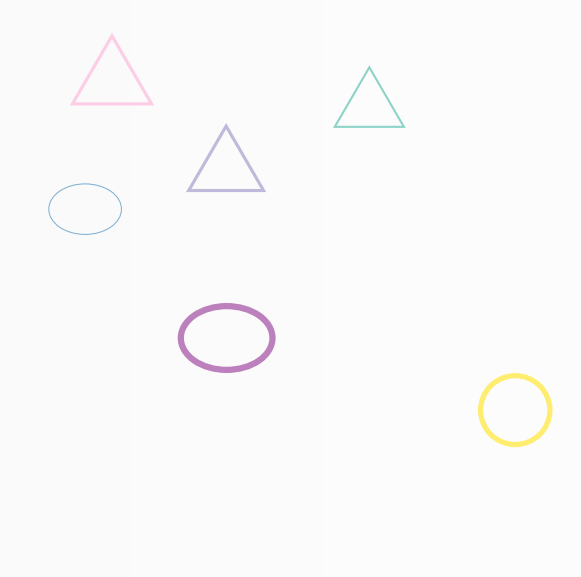[{"shape": "triangle", "thickness": 1, "radius": 0.34, "center": [0.635, 0.814]}, {"shape": "triangle", "thickness": 1.5, "radius": 0.37, "center": [0.389, 0.706]}, {"shape": "oval", "thickness": 0.5, "radius": 0.31, "center": [0.146, 0.637]}, {"shape": "triangle", "thickness": 1.5, "radius": 0.39, "center": [0.193, 0.858]}, {"shape": "oval", "thickness": 3, "radius": 0.39, "center": [0.39, 0.414]}, {"shape": "circle", "thickness": 2.5, "radius": 0.3, "center": [0.886, 0.289]}]